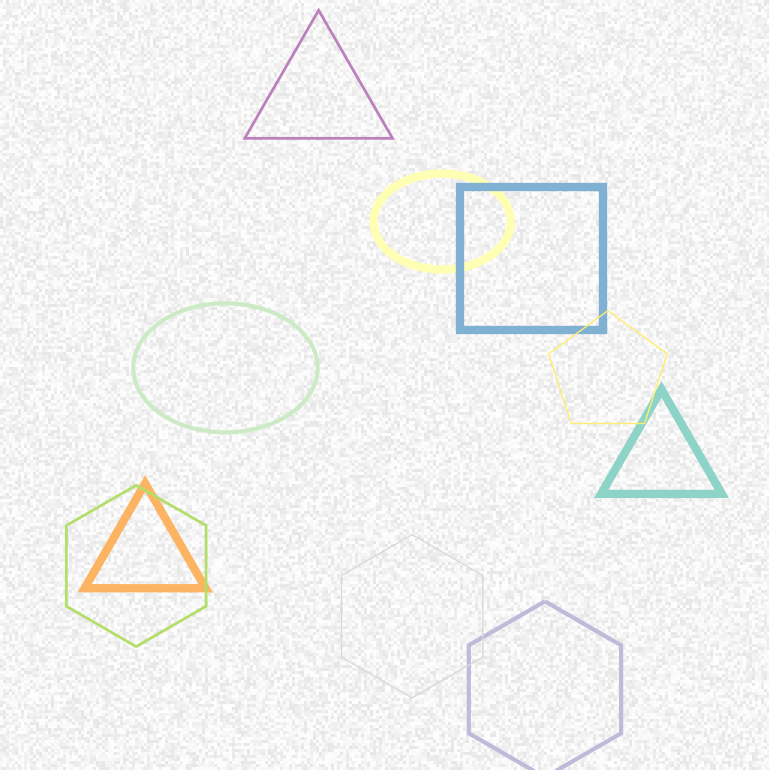[{"shape": "triangle", "thickness": 3, "radius": 0.45, "center": [0.859, 0.404]}, {"shape": "oval", "thickness": 3, "radius": 0.45, "center": [0.574, 0.712]}, {"shape": "hexagon", "thickness": 1.5, "radius": 0.57, "center": [0.708, 0.105]}, {"shape": "square", "thickness": 3, "radius": 0.46, "center": [0.691, 0.664]}, {"shape": "triangle", "thickness": 3, "radius": 0.45, "center": [0.188, 0.281]}, {"shape": "hexagon", "thickness": 1, "radius": 0.52, "center": [0.177, 0.265]}, {"shape": "hexagon", "thickness": 0.5, "radius": 0.53, "center": [0.535, 0.2]}, {"shape": "triangle", "thickness": 1, "radius": 0.55, "center": [0.414, 0.876]}, {"shape": "oval", "thickness": 1.5, "radius": 0.6, "center": [0.293, 0.522]}, {"shape": "pentagon", "thickness": 0.5, "radius": 0.4, "center": [0.79, 0.516]}]